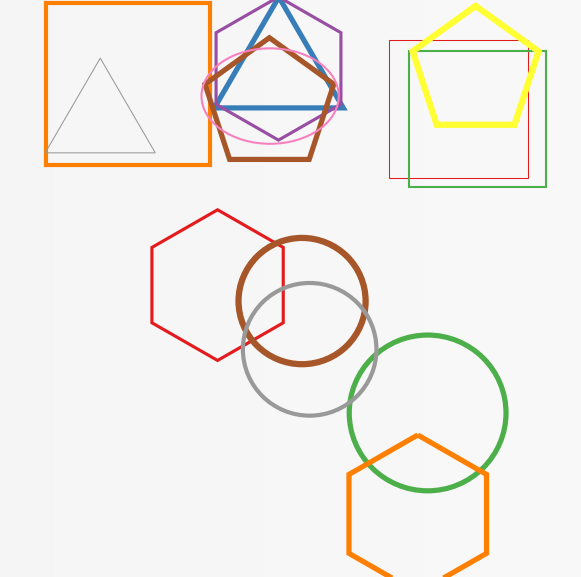[{"shape": "hexagon", "thickness": 1.5, "radius": 0.65, "center": [0.374, 0.505]}, {"shape": "square", "thickness": 0.5, "radius": 0.6, "center": [0.789, 0.81]}, {"shape": "triangle", "thickness": 2.5, "radius": 0.64, "center": [0.48, 0.876]}, {"shape": "square", "thickness": 1, "radius": 0.59, "center": [0.822, 0.793]}, {"shape": "circle", "thickness": 2.5, "radius": 0.67, "center": [0.736, 0.284]}, {"shape": "hexagon", "thickness": 1.5, "radius": 0.62, "center": [0.479, 0.88]}, {"shape": "hexagon", "thickness": 2.5, "radius": 0.68, "center": [0.719, 0.109]}, {"shape": "square", "thickness": 2, "radius": 0.7, "center": [0.22, 0.854]}, {"shape": "pentagon", "thickness": 3, "radius": 0.57, "center": [0.818, 0.875]}, {"shape": "pentagon", "thickness": 2.5, "radius": 0.58, "center": [0.463, 0.817]}, {"shape": "circle", "thickness": 3, "radius": 0.55, "center": [0.52, 0.478]}, {"shape": "oval", "thickness": 1, "radius": 0.59, "center": [0.465, 0.833]}, {"shape": "triangle", "thickness": 0.5, "radius": 0.55, "center": [0.172, 0.789]}, {"shape": "circle", "thickness": 2, "radius": 0.57, "center": [0.533, 0.394]}]